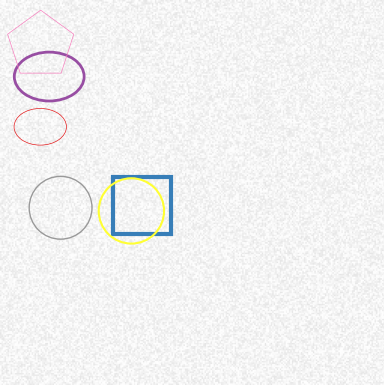[{"shape": "oval", "thickness": 0.5, "radius": 0.34, "center": [0.105, 0.671]}, {"shape": "square", "thickness": 3, "radius": 0.37, "center": [0.369, 0.466]}, {"shape": "oval", "thickness": 2, "radius": 0.45, "center": [0.128, 0.801]}, {"shape": "circle", "thickness": 1.5, "radius": 0.42, "center": [0.341, 0.452]}, {"shape": "pentagon", "thickness": 0.5, "radius": 0.45, "center": [0.106, 0.883]}, {"shape": "circle", "thickness": 1, "radius": 0.41, "center": [0.157, 0.46]}]